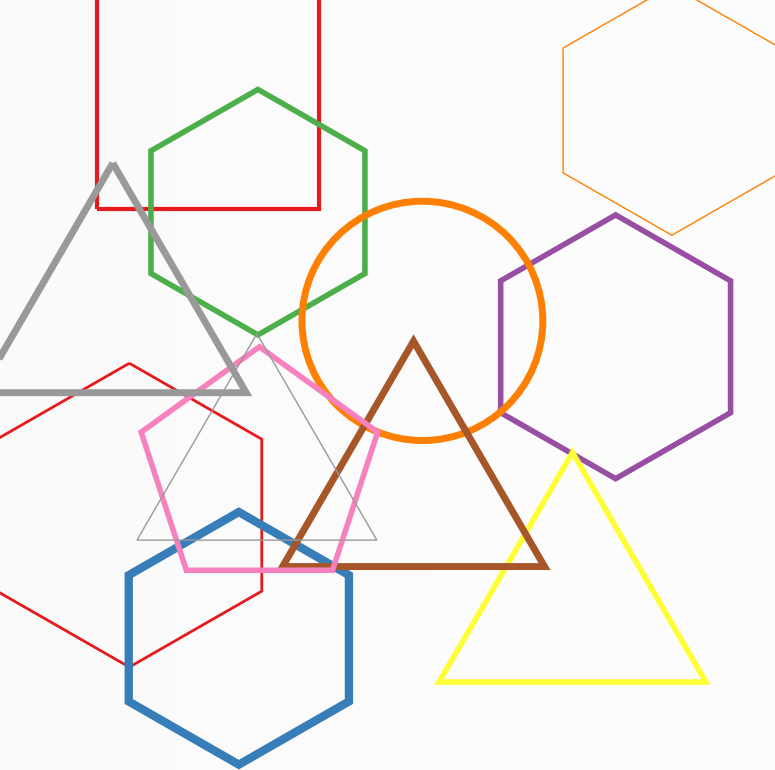[{"shape": "square", "thickness": 1.5, "radius": 0.72, "center": [0.268, 0.872]}, {"shape": "hexagon", "thickness": 1, "radius": 0.99, "center": [0.167, 0.331]}, {"shape": "hexagon", "thickness": 3, "radius": 0.82, "center": [0.308, 0.171]}, {"shape": "hexagon", "thickness": 2, "radius": 0.8, "center": [0.333, 0.724]}, {"shape": "hexagon", "thickness": 2, "radius": 0.86, "center": [0.794, 0.55]}, {"shape": "circle", "thickness": 2.5, "radius": 0.78, "center": [0.545, 0.583]}, {"shape": "hexagon", "thickness": 0.5, "radius": 0.81, "center": [0.867, 0.857]}, {"shape": "triangle", "thickness": 2, "radius": 0.99, "center": [0.739, 0.214]}, {"shape": "triangle", "thickness": 2.5, "radius": 0.98, "center": [0.534, 0.362]}, {"shape": "pentagon", "thickness": 2, "radius": 0.8, "center": [0.335, 0.389]}, {"shape": "triangle", "thickness": 0.5, "radius": 0.89, "center": [0.331, 0.388]}, {"shape": "triangle", "thickness": 2.5, "radius": 0.99, "center": [0.146, 0.589]}]